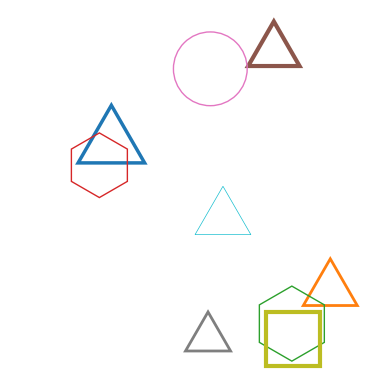[{"shape": "triangle", "thickness": 2.5, "radius": 0.5, "center": [0.289, 0.627]}, {"shape": "triangle", "thickness": 2, "radius": 0.4, "center": [0.858, 0.247]}, {"shape": "hexagon", "thickness": 1, "radius": 0.49, "center": [0.758, 0.159]}, {"shape": "hexagon", "thickness": 1, "radius": 0.42, "center": [0.258, 0.571]}, {"shape": "triangle", "thickness": 3, "radius": 0.39, "center": [0.711, 0.867]}, {"shape": "circle", "thickness": 1, "radius": 0.48, "center": [0.546, 0.821]}, {"shape": "triangle", "thickness": 2, "radius": 0.34, "center": [0.54, 0.122]}, {"shape": "square", "thickness": 3, "radius": 0.35, "center": [0.761, 0.12]}, {"shape": "triangle", "thickness": 0.5, "radius": 0.42, "center": [0.579, 0.432]}]